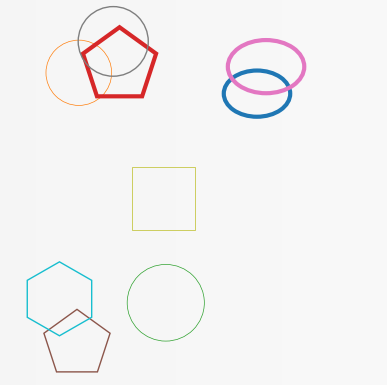[{"shape": "oval", "thickness": 3, "radius": 0.43, "center": [0.663, 0.757]}, {"shape": "circle", "thickness": 0.5, "radius": 0.42, "center": [0.203, 0.811]}, {"shape": "circle", "thickness": 0.5, "radius": 0.5, "center": [0.428, 0.214]}, {"shape": "pentagon", "thickness": 3, "radius": 0.5, "center": [0.309, 0.83]}, {"shape": "pentagon", "thickness": 1, "radius": 0.45, "center": [0.199, 0.107]}, {"shape": "oval", "thickness": 3, "radius": 0.49, "center": [0.687, 0.827]}, {"shape": "circle", "thickness": 1, "radius": 0.45, "center": [0.292, 0.892]}, {"shape": "square", "thickness": 0.5, "radius": 0.41, "center": [0.422, 0.484]}, {"shape": "hexagon", "thickness": 1, "radius": 0.48, "center": [0.153, 0.224]}]